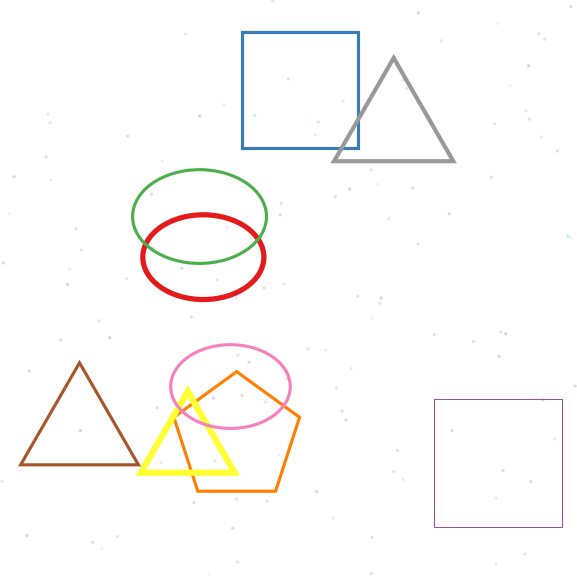[{"shape": "oval", "thickness": 2.5, "radius": 0.52, "center": [0.352, 0.554]}, {"shape": "square", "thickness": 1.5, "radius": 0.5, "center": [0.519, 0.843]}, {"shape": "oval", "thickness": 1.5, "radius": 0.58, "center": [0.346, 0.624]}, {"shape": "square", "thickness": 0.5, "radius": 0.55, "center": [0.862, 0.197]}, {"shape": "pentagon", "thickness": 1.5, "radius": 0.57, "center": [0.41, 0.241]}, {"shape": "triangle", "thickness": 3, "radius": 0.47, "center": [0.325, 0.228]}, {"shape": "triangle", "thickness": 1.5, "radius": 0.59, "center": [0.138, 0.253]}, {"shape": "oval", "thickness": 1.5, "radius": 0.52, "center": [0.399, 0.33]}, {"shape": "triangle", "thickness": 2, "radius": 0.6, "center": [0.682, 0.78]}]